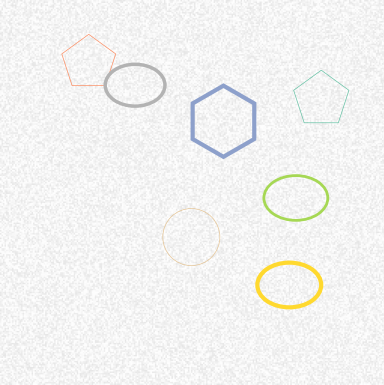[{"shape": "pentagon", "thickness": 0.5, "radius": 0.38, "center": [0.834, 0.742]}, {"shape": "pentagon", "thickness": 0.5, "radius": 0.37, "center": [0.231, 0.837]}, {"shape": "hexagon", "thickness": 3, "radius": 0.46, "center": [0.58, 0.685]}, {"shape": "oval", "thickness": 2, "radius": 0.42, "center": [0.768, 0.486]}, {"shape": "oval", "thickness": 3, "radius": 0.41, "center": [0.751, 0.26]}, {"shape": "circle", "thickness": 0.5, "radius": 0.37, "center": [0.497, 0.384]}, {"shape": "oval", "thickness": 2.5, "radius": 0.39, "center": [0.351, 0.779]}]